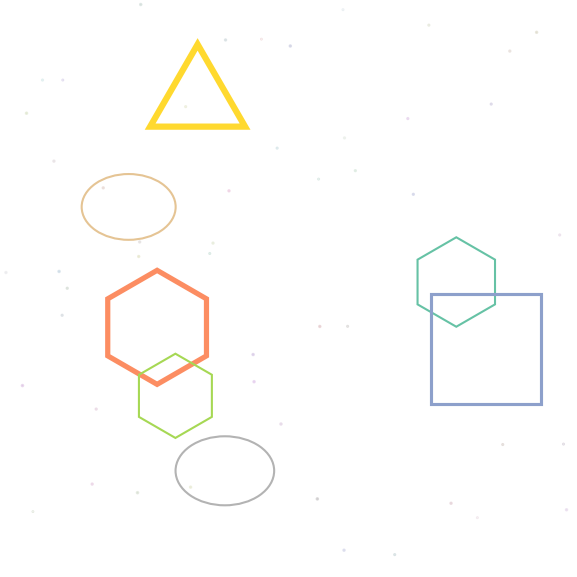[{"shape": "hexagon", "thickness": 1, "radius": 0.39, "center": [0.79, 0.511]}, {"shape": "hexagon", "thickness": 2.5, "radius": 0.49, "center": [0.272, 0.432]}, {"shape": "square", "thickness": 1.5, "radius": 0.47, "center": [0.842, 0.395]}, {"shape": "hexagon", "thickness": 1, "radius": 0.36, "center": [0.304, 0.314]}, {"shape": "triangle", "thickness": 3, "radius": 0.47, "center": [0.342, 0.827]}, {"shape": "oval", "thickness": 1, "radius": 0.41, "center": [0.223, 0.641]}, {"shape": "oval", "thickness": 1, "radius": 0.43, "center": [0.389, 0.184]}]